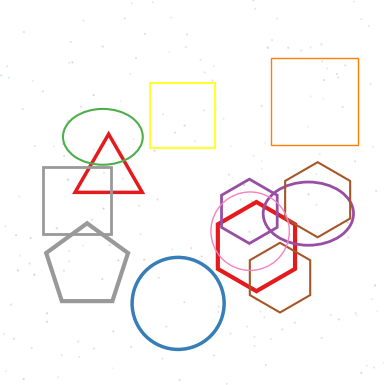[{"shape": "hexagon", "thickness": 3, "radius": 0.58, "center": [0.666, 0.36]}, {"shape": "triangle", "thickness": 2.5, "radius": 0.5, "center": [0.282, 0.551]}, {"shape": "circle", "thickness": 2.5, "radius": 0.6, "center": [0.463, 0.212]}, {"shape": "oval", "thickness": 1.5, "radius": 0.52, "center": [0.267, 0.645]}, {"shape": "oval", "thickness": 2, "radius": 0.59, "center": [0.801, 0.445]}, {"shape": "hexagon", "thickness": 2, "radius": 0.42, "center": [0.648, 0.451]}, {"shape": "square", "thickness": 1, "radius": 0.57, "center": [0.818, 0.737]}, {"shape": "square", "thickness": 1.5, "radius": 0.42, "center": [0.474, 0.699]}, {"shape": "hexagon", "thickness": 1.5, "radius": 0.45, "center": [0.727, 0.279]}, {"shape": "hexagon", "thickness": 1.5, "radius": 0.49, "center": [0.825, 0.481]}, {"shape": "circle", "thickness": 1, "radius": 0.51, "center": [0.65, 0.399]}, {"shape": "pentagon", "thickness": 3, "radius": 0.56, "center": [0.226, 0.308]}, {"shape": "square", "thickness": 2, "radius": 0.44, "center": [0.2, 0.479]}]